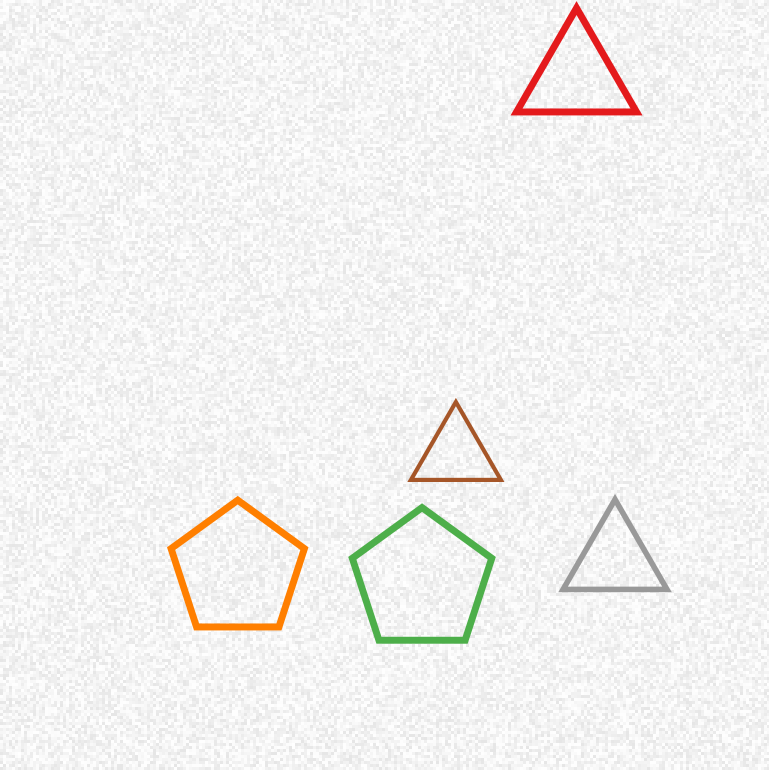[{"shape": "triangle", "thickness": 2.5, "radius": 0.45, "center": [0.749, 0.9]}, {"shape": "pentagon", "thickness": 2.5, "radius": 0.48, "center": [0.548, 0.246]}, {"shape": "pentagon", "thickness": 2.5, "radius": 0.46, "center": [0.309, 0.259]}, {"shape": "triangle", "thickness": 1.5, "radius": 0.34, "center": [0.592, 0.41]}, {"shape": "triangle", "thickness": 2, "radius": 0.39, "center": [0.799, 0.273]}]